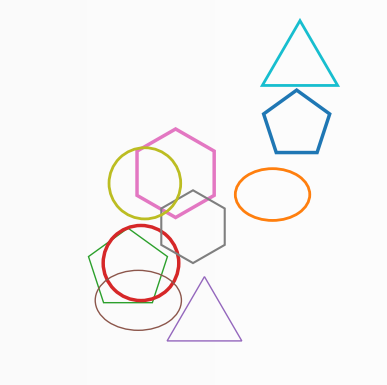[{"shape": "pentagon", "thickness": 2.5, "radius": 0.45, "center": [0.766, 0.676]}, {"shape": "oval", "thickness": 2, "radius": 0.48, "center": [0.703, 0.495]}, {"shape": "pentagon", "thickness": 1, "radius": 0.54, "center": [0.33, 0.3]}, {"shape": "circle", "thickness": 2.5, "radius": 0.49, "center": [0.364, 0.317]}, {"shape": "triangle", "thickness": 1, "radius": 0.56, "center": [0.528, 0.17]}, {"shape": "oval", "thickness": 1, "radius": 0.56, "center": [0.357, 0.22]}, {"shape": "hexagon", "thickness": 2.5, "radius": 0.57, "center": [0.453, 0.55]}, {"shape": "hexagon", "thickness": 1.5, "radius": 0.47, "center": [0.498, 0.411]}, {"shape": "circle", "thickness": 2, "radius": 0.46, "center": [0.374, 0.524]}, {"shape": "triangle", "thickness": 2, "radius": 0.56, "center": [0.774, 0.834]}]